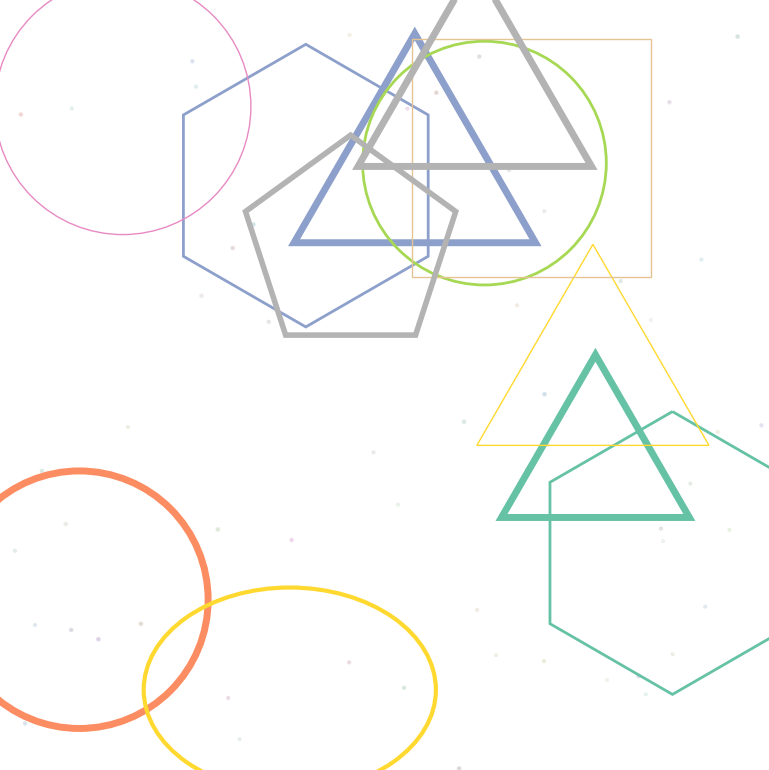[{"shape": "triangle", "thickness": 2.5, "radius": 0.7, "center": [0.773, 0.398]}, {"shape": "hexagon", "thickness": 1, "radius": 0.92, "center": [0.873, 0.282]}, {"shape": "circle", "thickness": 2.5, "radius": 0.84, "center": [0.103, 0.221]}, {"shape": "hexagon", "thickness": 1, "radius": 0.92, "center": [0.397, 0.759]}, {"shape": "triangle", "thickness": 2.5, "radius": 0.91, "center": [0.539, 0.775]}, {"shape": "circle", "thickness": 0.5, "radius": 0.83, "center": [0.159, 0.862]}, {"shape": "circle", "thickness": 1, "radius": 0.79, "center": [0.629, 0.788]}, {"shape": "triangle", "thickness": 0.5, "radius": 0.87, "center": [0.77, 0.509]}, {"shape": "oval", "thickness": 1.5, "radius": 0.95, "center": [0.376, 0.104]}, {"shape": "square", "thickness": 0.5, "radius": 0.78, "center": [0.69, 0.795]}, {"shape": "triangle", "thickness": 2.5, "radius": 0.88, "center": [0.617, 0.871]}, {"shape": "pentagon", "thickness": 2, "radius": 0.72, "center": [0.455, 0.681]}]